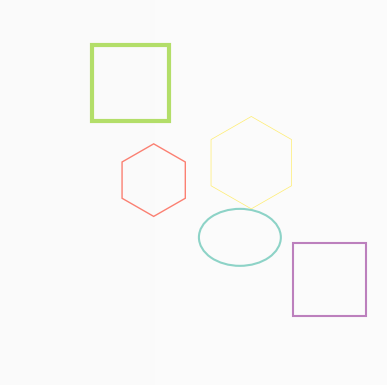[{"shape": "oval", "thickness": 1.5, "radius": 0.53, "center": [0.619, 0.384]}, {"shape": "hexagon", "thickness": 1, "radius": 0.47, "center": [0.397, 0.532]}, {"shape": "square", "thickness": 3, "radius": 0.49, "center": [0.336, 0.785]}, {"shape": "square", "thickness": 1.5, "radius": 0.47, "center": [0.85, 0.274]}, {"shape": "hexagon", "thickness": 0.5, "radius": 0.6, "center": [0.649, 0.577]}]